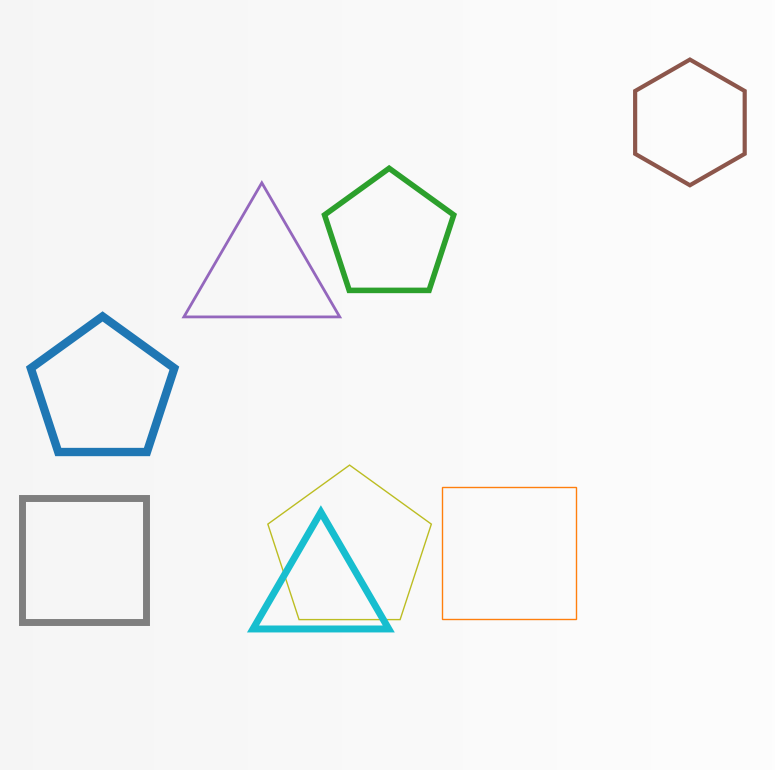[{"shape": "pentagon", "thickness": 3, "radius": 0.49, "center": [0.132, 0.492]}, {"shape": "square", "thickness": 0.5, "radius": 0.43, "center": [0.657, 0.282]}, {"shape": "pentagon", "thickness": 2, "radius": 0.44, "center": [0.502, 0.694]}, {"shape": "triangle", "thickness": 1, "radius": 0.58, "center": [0.338, 0.646]}, {"shape": "hexagon", "thickness": 1.5, "radius": 0.41, "center": [0.89, 0.841]}, {"shape": "square", "thickness": 2.5, "radius": 0.4, "center": [0.108, 0.273]}, {"shape": "pentagon", "thickness": 0.5, "radius": 0.55, "center": [0.451, 0.285]}, {"shape": "triangle", "thickness": 2.5, "radius": 0.51, "center": [0.414, 0.234]}]